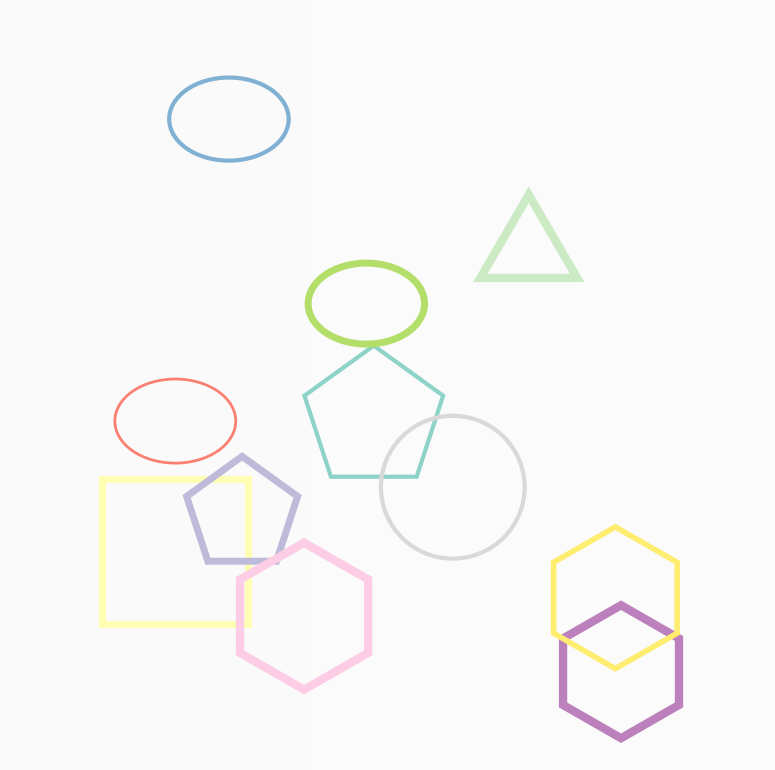[{"shape": "pentagon", "thickness": 1.5, "radius": 0.47, "center": [0.482, 0.457]}, {"shape": "square", "thickness": 2.5, "radius": 0.47, "center": [0.226, 0.284]}, {"shape": "pentagon", "thickness": 2.5, "radius": 0.38, "center": [0.312, 0.332]}, {"shape": "oval", "thickness": 1, "radius": 0.39, "center": [0.226, 0.453]}, {"shape": "oval", "thickness": 1.5, "radius": 0.39, "center": [0.295, 0.845]}, {"shape": "oval", "thickness": 2.5, "radius": 0.38, "center": [0.473, 0.606]}, {"shape": "hexagon", "thickness": 3, "radius": 0.48, "center": [0.392, 0.2]}, {"shape": "circle", "thickness": 1.5, "radius": 0.46, "center": [0.584, 0.367]}, {"shape": "hexagon", "thickness": 3, "radius": 0.43, "center": [0.801, 0.128]}, {"shape": "triangle", "thickness": 3, "radius": 0.36, "center": [0.682, 0.675]}, {"shape": "hexagon", "thickness": 2, "radius": 0.46, "center": [0.794, 0.224]}]